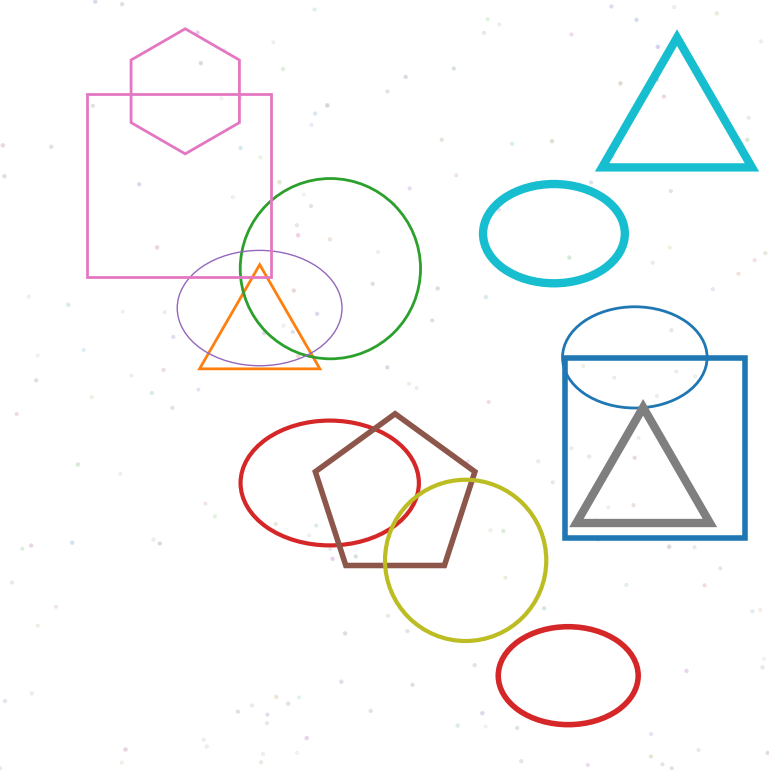[{"shape": "oval", "thickness": 1, "radius": 0.47, "center": [0.824, 0.536]}, {"shape": "square", "thickness": 2, "radius": 0.58, "center": [0.851, 0.418]}, {"shape": "triangle", "thickness": 1, "radius": 0.45, "center": [0.337, 0.566]}, {"shape": "circle", "thickness": 1, "radius": 0.59, "center": [0.429, 0.651]}, {"shape": "oval", "thickness": 2, "radius": 0.45, "center": [0.738, 0.122]}, {"shape": "oval", "thickness": 1.5, "radius": 0.58, "center": [0.428, 0.373]}, {"shape": "oval", "thickness": 0.5, "radius": 0.54, "center": [0.337, 0.6]}, {"shape": "pentagon", "thickness": 2, "radius": 0.54, "center": [0.513, 0.354]}, {"shape": "square", "thickness": 1, "radius": 0.6, "center": [0.232, 0.759]}, {"shape": "hexagon", "thickness": 1, "radius": 0.41, "center": [0.241, 0.881]}, {"shape": "triangle", "thickness": 3, "radius": 0.5, "center": [0.835, 0.371]}, {"shape": "circle", "thickness": 1.5, "radius": 0.52, "center": [0.605, 0.272]}, {"shape": "triangle", "thickness": 3, "radius": 0.56, "center": [0.879, 0.839]}, {"shape": "oval", "thickness": 3, "radius": 0.46, "center": [0.719, 0.697]}]